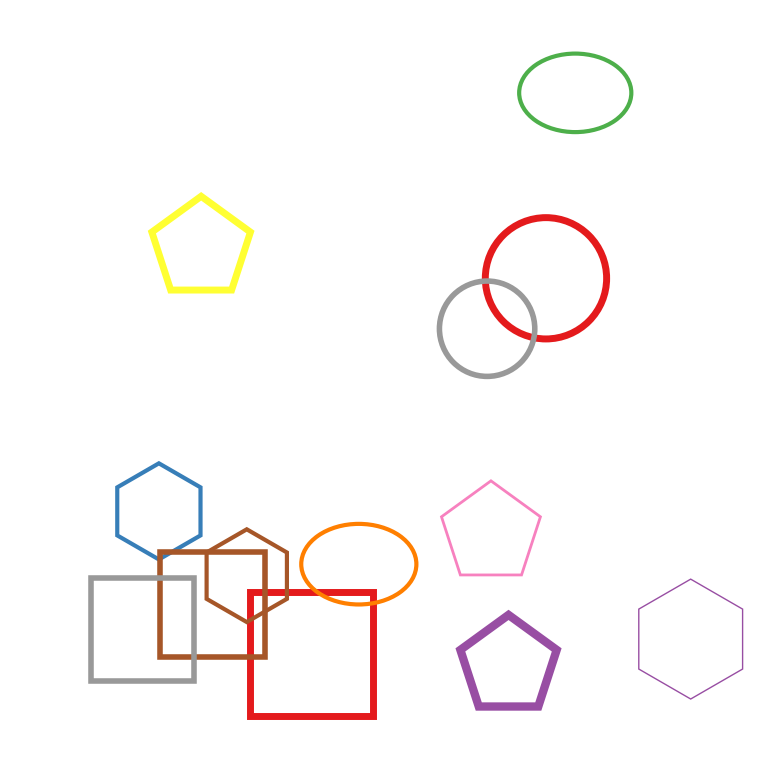[{"shape": "square", "thickness": 2.5, "radius": 0.4, "center": [0.405, 0.151]}, {"shape": "circle", "thickness": 2.5, "radius": 0.39, "center": [0.709, 0.639]}, {"shape": "hexagon", "thickness": 1.5, "radius": 0.31, "center": [0.206, 0.336]}, {"shape": "oval", "thickness": 1.5, "radius": 0.36, "center": [0.747, 0.879]}, {"shape": "pentagon", "thickness": 3, "radius": 0.33, "center": [0.66, 0.136]}, {"shape": "hexagon", "thickness": 0.5, "radius": 0.39, "center": [0.897, 0.17]}, {"shape": "oval", "thickness": 1.5, "radius": 0.37, "center": [0.466, 0.267]}, {"shape": "pentagon", "thickness": 2.5, "radius": 0.34, "center": [0.261, 0.678]}, {"shape": "square", "thickness": 2, "radius": 0.34, "center": [0.276, 0.215]}, {"shape": "hexagon", "thickness": 1.5, "radius": 0.3, "center": [0.32, 0.252]}, {"shape": "pentagon", "thickness": 1, "radius": 0.34, "center": [0.638, 0.308]}, {"shape": "circle", "thickness": 2, "radius": 0.31, "center": [0.633, 0.573]}, {"shape": "square", "thickness": 2, "radius": 0.33, "center": [0.185, 0.183]}]